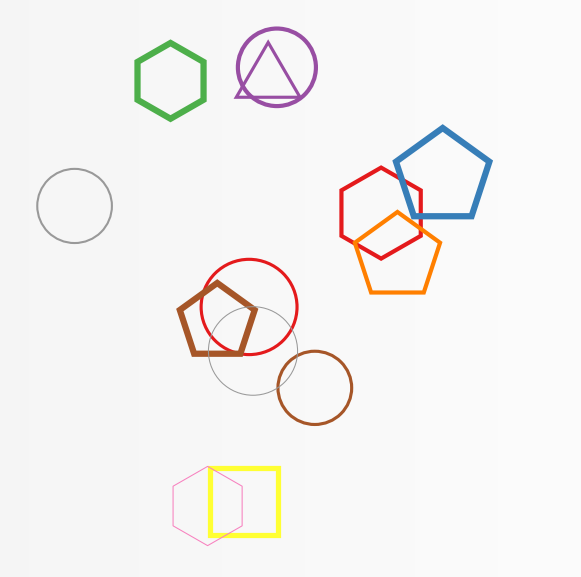[{"shape": "circle", "thickness": 1.5, "radius": 0.41, "center": [0.429, 0.468]}, {"shape": "hexagon", "thickness": 2, "radius": 0.39, "center": [0.656, 0.63]}, {"shape": "pentagon", "thickness": 3, "radius": 0.42, "center": [0.762, 0.693]}, {"shape": "hexagon", "thickness": 3, "radius": 0.33, "center": [0.293, 0.859]}, {"shape": "triangle", "thickness": 1.5, "radius": 0.32, "center": [0.461, 0.862]}, {"shape": "circle", "thickness": 2, "radius": 0.34, "center": [0.476, 0.883]}, {"shape": "pentagon", "thickness": 2, "radius": 0.39, "center": [0.684, 0.555]}, {"shape": "square", "thickness": 2.5, "radius": 0.29, "center": [0.419, 0.131]}, {"shape": "pentagon", "thickness": 3, "radius": 0.34, "center": [0.374, 0.441]}, {"shape": "circle", "thickness": 1.5, "radius": 0.32, "center": [0.542, 0.328]}, {"shape": "hexagon", "thickness": 0.5, "radius": 0.34, "center": [0.357, 0.123]}, {"shape": "circle", "thickness": 0.5, "radius": 0.38, "center": [0.435, 0.391]}, {"shape": "circle", "thickness": 1, "radius": 0.32, "center": [0.128, 0.643]}]